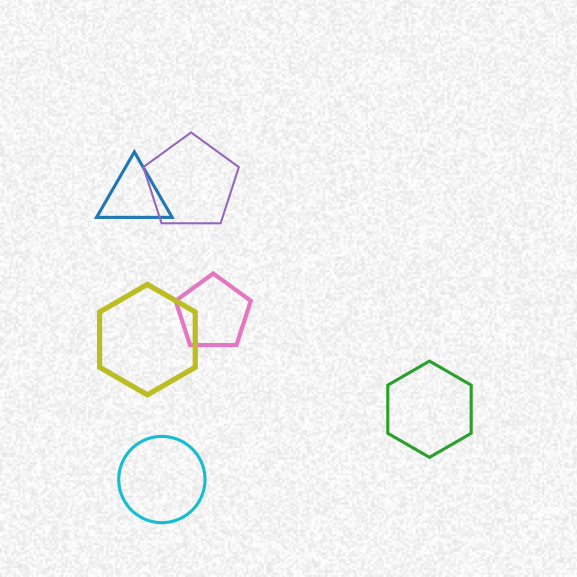[{"shape": "triangle", "thickness": 1.5, "radius": 0.38, "center": [0.233, 0.66]}, {"shape": "hexagon", "thickness": 1.5, "radius": 0.42, "center": [0.744, 0.291]}, {"shape": "pentagon", "thickness": 1, "radius": 0.43, "center": [0.331, 0.683]}, {"shape": "pentagon", "thickness": 2, "radius": 0.34, "center": [0.369, 0.457]}, {"shape": "hexagon", "thickness": 2.5, "radius": 0.48, "center": [0.255, 0.411]}, {"shape": "circle", "thickness": 1.5, "radius": 0.37, "center": [0.28, 0.169]}]